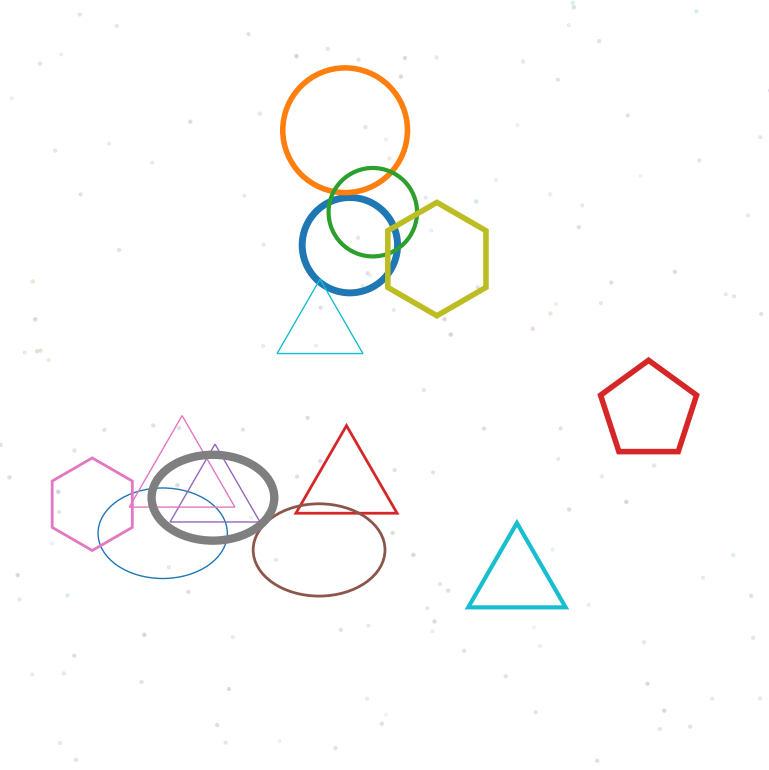[{"shape": "oval", "thickness": 0.5, "radius": 0.42, "center": [0.211, 0.307]}, {"shape": "circle", "thickness": 2.5, "radius": 0.31, "center": [0.454, 0.682]}, {"shape": "circle", "thickness": 2, "radius": 0.4, "center": [0.448, 0.831]}, {"shape": "circle", "thickness": 1.5, "radius": 0.29, "center": [0.484, 0.724]}, {"shape": "pentagon", "thickness": 2, "radius": 0.33, "center": [0.842, 0.467]}, {"shape": "triangle", "thickness": 1, "radius": 0.38, "center": [0.45, 0.371]}, {"shape": "triangle", "thickness": 0.5, "radius": 0.34, "center": [0.279, 0.356]}, {"shape": "oval", "thickness": 1, "radius": 0.43, "center": [0.414, 0.286]}, {"shape": "hexagon", "thickness": 1, "radius": 0.3, "center": [0.12, 0.345]}, {"shape": "triangle", "thickness": 0.5, "radius": 0.4, "center": [0.236, 0.381]}, {"shape": "oval", "thickness": 3, "radius": 0.4, "center": [0.277, 0.354]}, {"shape": "hexagon", "thickness": 2, "radius": 0.37, "center": [0.567, 0.664]}, {"shape": "triangle", "thickness": 0.5, "radius": 0.32, "center": [0.416, 0.573]}, {"shape": "triangle", "thickness": 1.5, "radius": 0.37, "center": [0.671, 0.248]}]